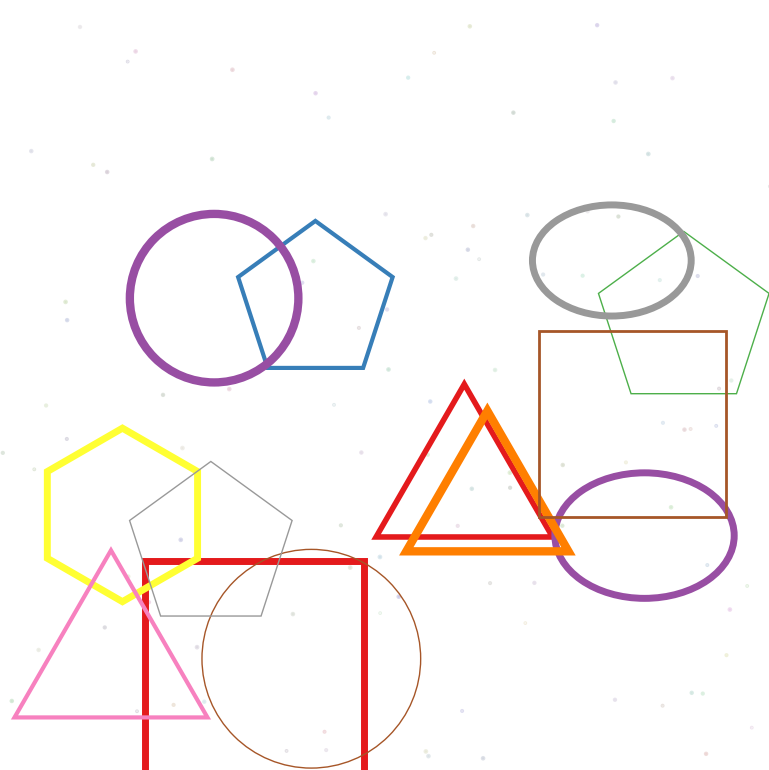[{"shape": "triangle", "thickness": 2, "radius": 0.66, "center": [0.603, 0.369]}, {"shape": "square", "thickness": 2.5, "radius": 0.71, "center": [0.331, 0.129]}, {"shape": "pentagon", "thickness": 1.5, "radius": 0.53, "center": [0.41, 0.608]}, {"shape": "pentagon", "thickness": 0.5, "radius": 0.58, "center": [0.888, 0.583]}, {"shape": "circle", "thickness": 3, "radius": 0.55, "center": [0.278, 0.613]}, {"shape": "oval", "thickness": 2.5, "radius": 0.58, "center": [0.837, 0.304]}, {"shape": "triangle", "thickness": 3, "radius": 0.61, "center": [0.633, 0.345]}, {"shape": "hexagon", "thickness": 2.5, "radius": 0.56, "center": [0.159, 0.331]}, {"shape": "circle", "thickness": 0.5, "radius": 0.71, "center": [0.404, 0.145]}, {"shape": "square", "thickness": 1, "radius": 0.61, "center": [0.821, 0.449]}, {"shape": "triangle", "thickness": 1.5, "radius": 0.72, "center": [0.144, 0.141]}, {"shape": "pentagon", "thickness": 0.5, "radius": 0.55, "center": [0.274, 0.29]}, {"shape": "oval", "thickness": 2.5, "radius": 0.52, "center": [0.795, 0.662]}]